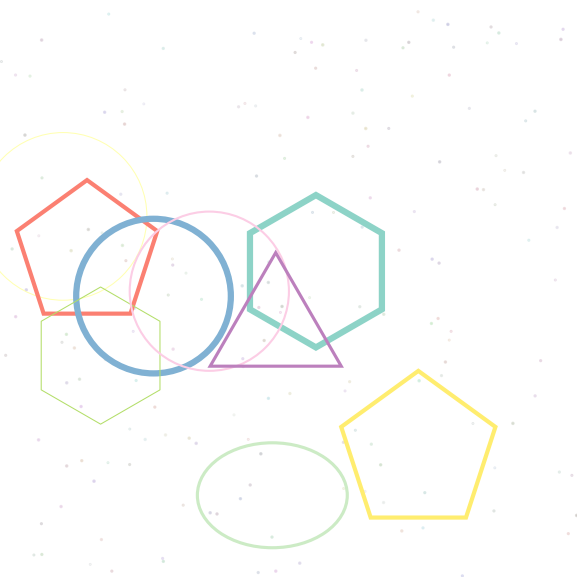[{"shape": "hexagon", "thickness": 3, "radius": 0.66, "center": [0.547, 0.529]}, {"shape": "circle", "thickness": 0.5, "radius": 0.73, "center": [0.109, 0.624]}, {"shape": "pentagon", "thickness": 2, "radius": 0.64, "center": [0.151, 0.559]}, {"shape": "circle", "thickness": 3, "radius": 0.67, "center": [0.266, 0.486]}, {"shape": "hexagon", "thickness": 0.5, "radius": 0.59, "center": [0.174, 0.383]}, {"shape": "circle", "thickness": 1, "radius": 0.69, "center": [0.362, 0.495]}, {"shape": "triangle", "thickness": 1.5, "radius": 0.66, "center": [0.477, 0.431]}, {"shape": "oval", "thickness": 1.5, "radius": 0.65, "center": [0.472, 0.142]}, {"shape": "pentagon", "thickness": 2, "radius": 0.7, "center": [0.724, 0.217]}]